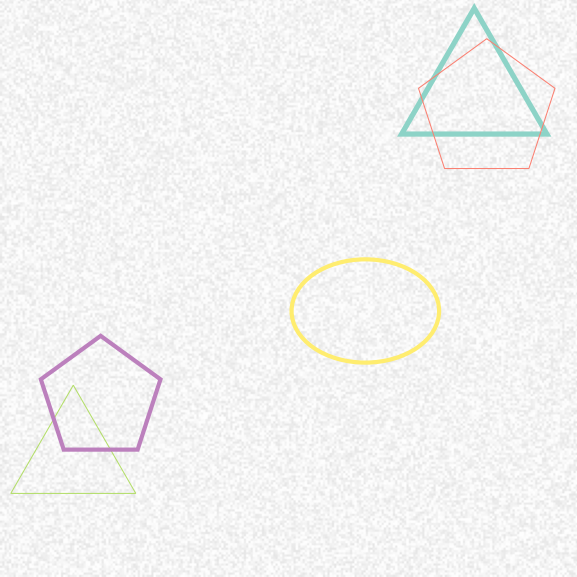[{"shape": "triangle", "thickness": 2.5, "radius": 0.73, "center": [0.821, 0.84]}, {"shape": "pentagon", "thickness": 0.5, "radius": 0.62, "center": [0.843, 0.808]}, {"shape": "triangle", "thickness": 0.5, "radius": 0.62, "center": [0.127, 0.207]}, {"shape": "pentagon", "thickness": 2, "radius": 0.54, "center": [0.174, 0.309]}, {"shape": "oval", "thickness": 2, "radius": 0.64, "center": [0.633, 0.461]}]